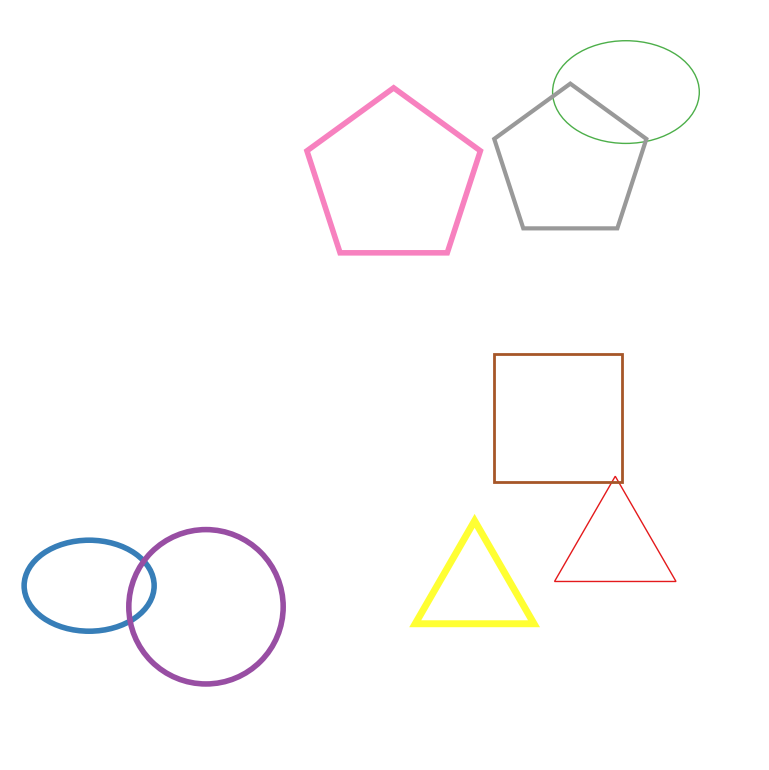[{"shape": "triangle", "thickness": 0.5, "radius": 0.46, "center": [0.799, 0.29]}, {"shape": "oval", "thickness": 2, "radius": 0.42, "center": [0.116, 0.239]}, {"shape": "oval", "thickness": 0.5, "radius": 0.48, "center": [0.813, 0.88]}, {"shape": "circle", "thickness": 2, "radius": 0.5, "center": [0.268, 0.212]}, {"shape": "triangle", "thickness": 2.5, "radius": 0.45, "center": [0.616, 0.234]}, {"shape": "square", "thickness": 1, "radius": 0.41, "center": [0.725, 0.457]}, {"shape": "pentagon", "thickness": 2, "radius": 0.59, "center": [0.511, 0.767]}, {"shape": "pentagon", "thickness": 1.5, "radius": 0.52, "center": [0.741, 0.787]}]